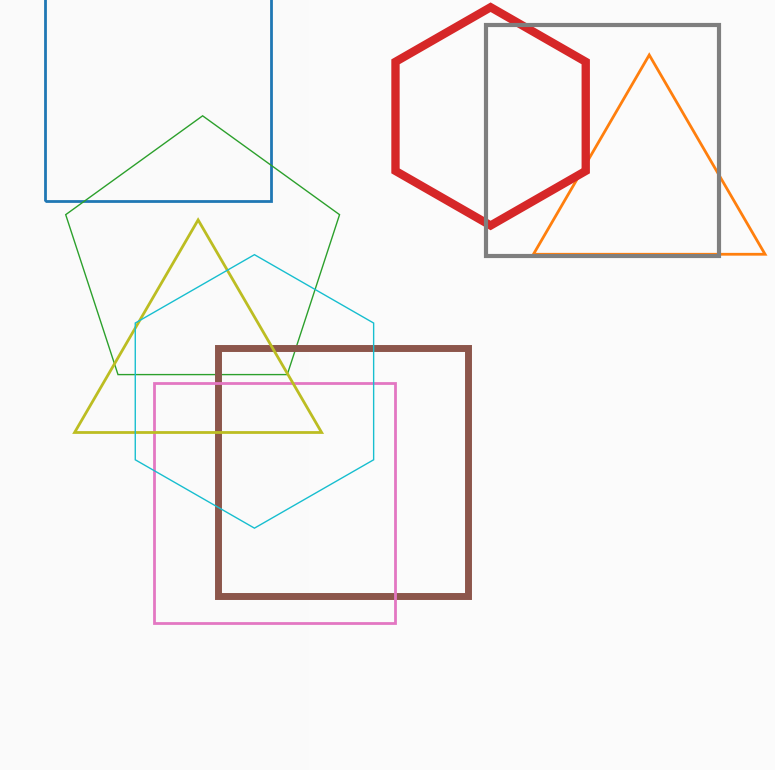[{"shape": "square", "thickness": 1, "radius": 0.73, "center": [0.204, 0.885]}, {"shape": "triangle", "thickness": 1, "radius": 0.86, "center": [0.838, 0.756]}, {"shape": "pentagon", "thickness": 0.5, "radius": 0.93, "center": [0.261, 0.664]}, {"shape": "hexagon", "thickness": 3, "radius": 0.71, "center": [0.633, 0.849]}, {"shape": "square", "thickness": 2.5, "radius": 0.81, "center": [0.443, 0.387]}, {"shape": "square", "thickness": 1, "radius": 0.78, "center": [0.354, 0.347]}, {"shape": "square", "thickness": 1.5, "radius": 0.75, "center": [0.777, 0.818]}, {"shape": "triangle", "thickness": 1, "radius": 0.92, "center": [0.256, 0.53]}, {"shape": "hexagon", "thickness": 0.5, "radius": 0.89, "center": [0.328, 0.492]}]